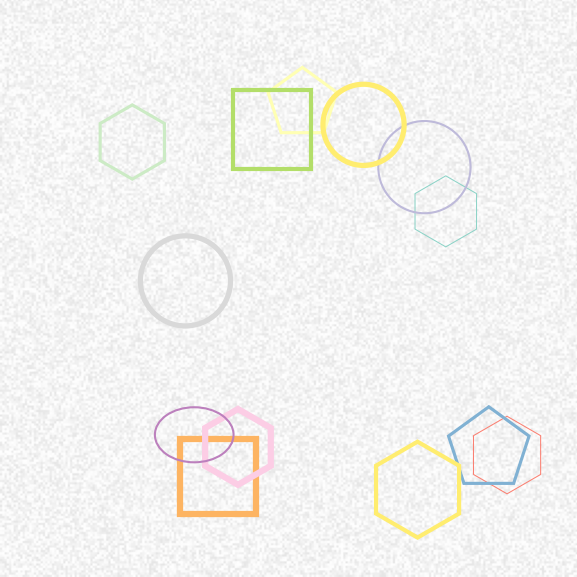[{"shape": "hexagon", "thickness": 0.5, "radius": 0.31, "center": [0.772, 0.633]}, {"shape": "pentagon", "thickness": 1.5, "radius": 0.31, "center": [0.524, 0.82]}, {"shape": "circle", "thickness": 1, "radius": 0.4, "center": [0.735, 0.71]}, {"shape": "hexagon", "thickness": 0.5, "radius": 0.34, "center": [0.878, 0.211]}, {"shape": "pentagon", "thickness": 1.5, "radius": 0.37, "center": [0.846, 0.221]}, {"shape": "square", "thickness": 3, "radius": 0.33, "center": [0.377, 0.174]}, {"shape": "square", "thickness": 2, "radius": 0.34, "center": [0.471, 0.775]}, {"shape": "hexagon", "thickness": 3, "radius": 0.33, "center": [0.412, 0.225]}, {"shape": "circle", "thickness": 2.5, "radius": 0.39, "center": [0.321, 0.513]}, {"shape": "oval", "thickness": 1, "radius": 0.34, "center": [0.336, 0.246]}, {"shape": "hexagon", "thickness": 1.5, "radius": 0.32, "center": [0.229, 0.753]}, {"shape": "hexagon", "thickness": 2, "radius": 0.42, "center": [0.723, 0.151]}, {"shape": "circle", "thickness": 2.5, "radius": 0.35, "center": [0.629, 0.783]}]